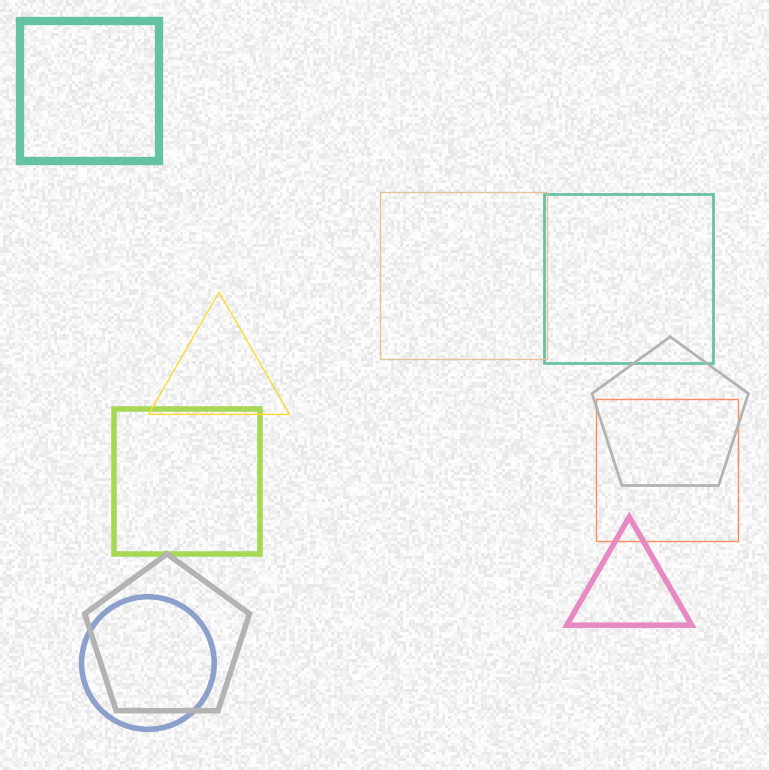[{"shape": "square", "thickness": 3, "radius": 0.45, "center": [0.116, 0.882]}, {"shape": "square", "thickness": 1, "radius": 0.55, "center": [0.816, 0.638]}, {"shape": "square", "thickness": 0.5, "radius": 0.46, "center": [0.866, 0.39]}, {"shape": "circle", "thickness": 2, "radius": 0.43, "center": [0.192, 0.139]}, {"shape": "triangle", "thickness": 2, "radius": 0.47, "center": [0.817, 0.235]}, {"shape": "square", "thickness": 2, "radius": 0.47, "center": [0.243, 0.375]}, {"shape": "triangle", "thickness": 0.5, "radius": 0.53, "center": [0.285, 0.515]}, {"shape": "square", "thickness": 0.5, "radius": 0.54, "center": [0.602, 0.642]}, {"shape": "pentagon", "thickness": 1, "radius": 0.53, "center": [0.87, 0.456]}, {"shape": "pentagon", "thickness": 2, "radius": 0.56, "center": [0.217, 0.168]}]